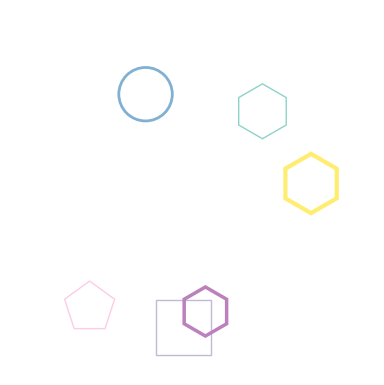[{"shape": "hexagon", "thickness": 1, "radius": 0.36, "center": [0.682, 0.711]}, {"shape": "square", "thickness": 1, "radius": 0.35, "center": [0.477, 0.149]}, {"shape": "circle", "thickness": 2, "radius": 0.35, "center": [0.378, 0.755]}, {"shape": "pentagon", "thickness": 1, "radius": 0.34, "center": [0.233, 0.202]}, {"shape": "hexagon", "thickness": 2.5, "radius": 0.32, "center": [0.534, 0.191]}, {"shape": "hexagon", "thickness": 3, "radius": 0.38, "center": [0.808, 0.523]}]